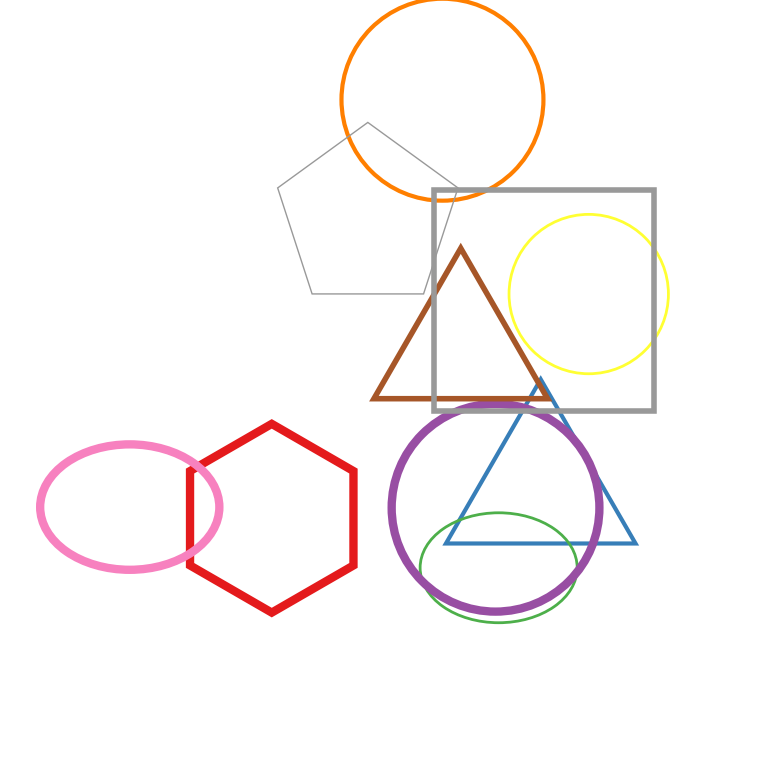[{"shape": "hexagon", "thickness": 3, "radius": 0.61, "center": [0.353, 0.327]}, {"shape": "triangle", "thickness": 1.5, "radius": 0.71, "center": [0.702, 0.365]}, {"shape": "oval", "thickness": 1, "radius": 0.51, "center": [0.648, 0.263]}, {"shape": "circle", "thickness": 3, "radius": 0.67, "center": [0.644, 0.341]}, {"shape": "circle", "thickness": 1.5, "radius": 0.66, "center": [0.575, 0.871]}, {"shape": "circle", "thickness": 1, "radius": 0.52, "center": [0.765, 0.618]}, {"shape": "triangle", "thickness": 2, "radius": 0.65, "center": [0.598, 0.547]}, {"shape": "oval", "thickness": 3, "radius": 0.58, "center": [0.169, 0.341]}, {"shape": "pentagon", "thickness": 0.5, "radius": 0.62, "center": [0.478, 0.718]}, {"shape": "square", "thickness": 2, "radius": 0.72, "center": [0.706, 0.61]}]